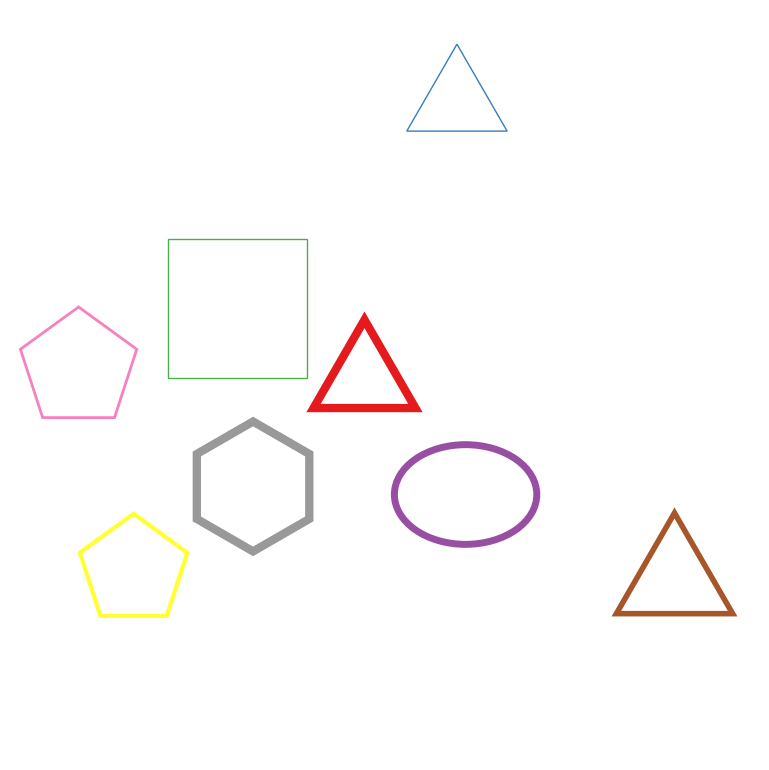[{"shape": "triangle", "thickness": 3, "radius": 0.38, "center": [0.473, 0.508]}, {"shape": "triangle", "thickness": 0.5, "radius": 0.38, "center": [0.593, 0.867]}, {"shape": "square", "thickness": 0.5, "radius": 0.45, "center": [0.309, 0.6]}, {"shape": "oval", "thickness": 2.5, "radius": 0.46, "center": [0.605, 0.358]}, {"shape": "pentagon", "thickness": 1.5, "radius": 0.37, "center": [0.174, 0.259]}, {"shape": "triangle", "thickness": 2, "radius": 0.44, "center": [0.876, 0.247]}, {"shape": "pentagon", "thickness": 1, "radius": 0.4, "center": [0.102, 0.522]}, {"shape": "hexagon", "thickness": 3, "radius": 0.42, "center": [0.329, 0.368]}]